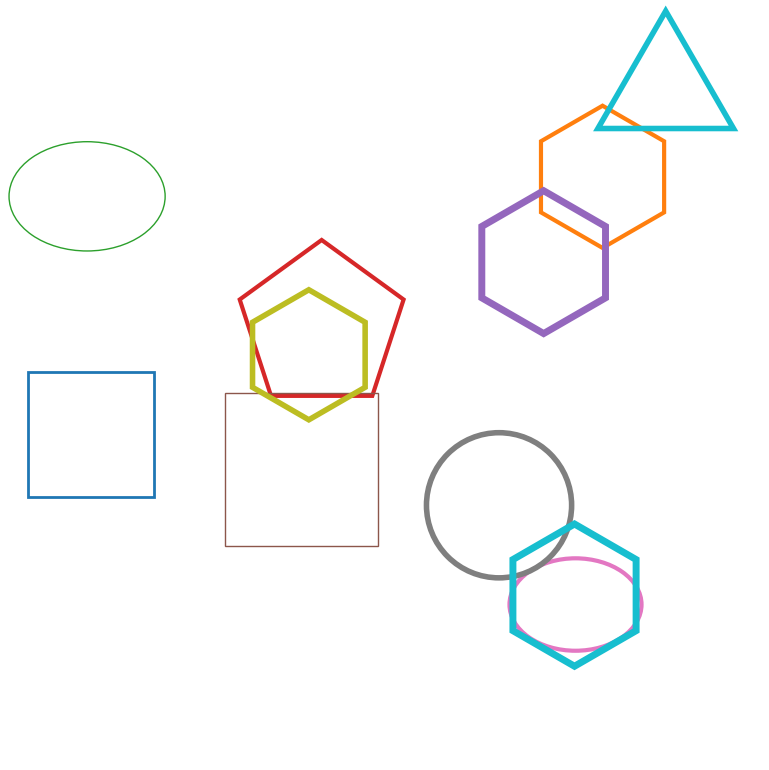[{"shape": "square", "thickness": 1, "radius": 0.41, "center": [0.118, 0.436]}, {"shape": "hexagon", "thickness": 1.5, "radius": 0.46, "center": [0.783, 0.77]}, {"shape": "oval", "thickness": 0.5, "radius": 0.51, "center": [0.113, 0.745]}, {"shape": "pentagon", "thickness": 1.5, "radius": 0.56, "center": [0.418, 0.576]}, {"shape": "hexagon", "thickness": 2.5, "radius": 0.46, "center": [0.706, 0.66]}, {"shape": "square", "thickness": 0.5, "radius": 0.5, "center": [0.391, 0.391]}, {"shape": "oval", "thickness": 1.5, "radius": 0.43, "center": [0.747, 0.215]}, {"shape": "circle", "thickness": 2, "radius": 0.47, "center": [0.648, 0.344]}, {"shape": "hexagon", "thickness": 2, "radius": 0.42, "center": [0.401, 0.539]}, {"shape": "hexagon", "thickness": 2.5, "radius": 0.46, "center": [0.746, 0.227]}, {"shape": "triangle", "thickness": 2, "radius": 0.51, "center": [0.865, 0.884]}]